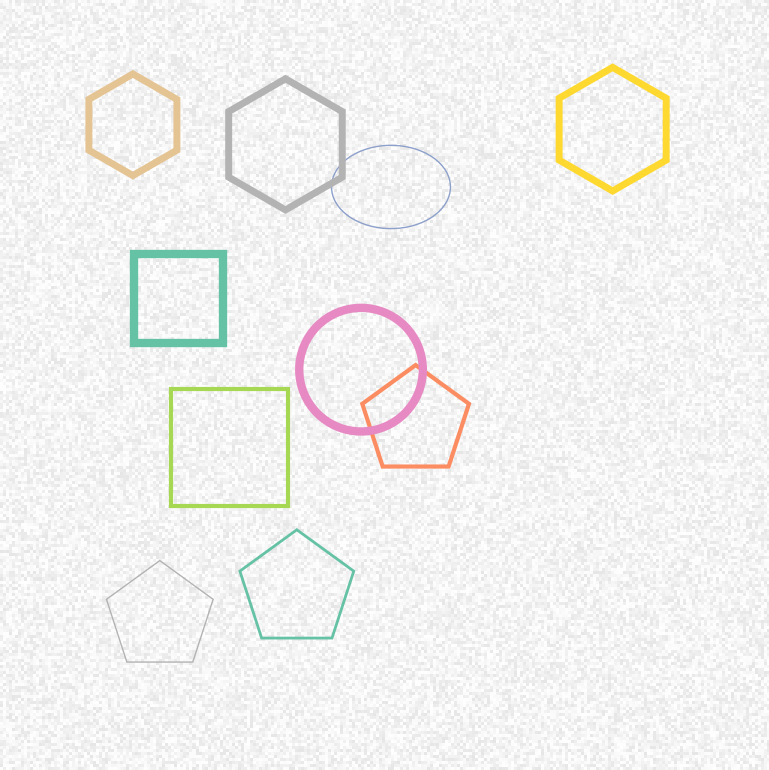[{"shape": "pentagon", "thickness": 1, "radius": 0.39, "center": [0.385, 0.234]}, {"shape": "square", "thickness": 3, "radius": 0.29, "center": [0.232, 0.612]}, {"shape": "pentagon", "thickness": 1.5, "radius": 0.36, "center": [0.54, 0.453]}, {"shape": "oval", "thickness": 0.5, "radius": 0.39, "center": [0.508, 0.757]}, {"shape": "circle", "thickness": 3, "radius": 0.4, "center": [0.469, 0.52]}, {"shape": "square", "thickness": 1.5, "radius": 0.38, "center": [0.298, 0.419]}, {"shape": "hexagon", "thickness": 2.5, "radius": 0.4, "center": [0.796, 0.832]}, {"shape": "hexagon", "thickness": 2.5, "radius": 0.33, "center": [0.173, 0.838]}, {"shape": "hexagon", "thickness": 2.5, "radius": 0.43, "center": [0.371, 0.813]}, {"shape": "pentagon", "thickness": 0.5, "radius": 0.36, "center": [0.208, 0.199]}]